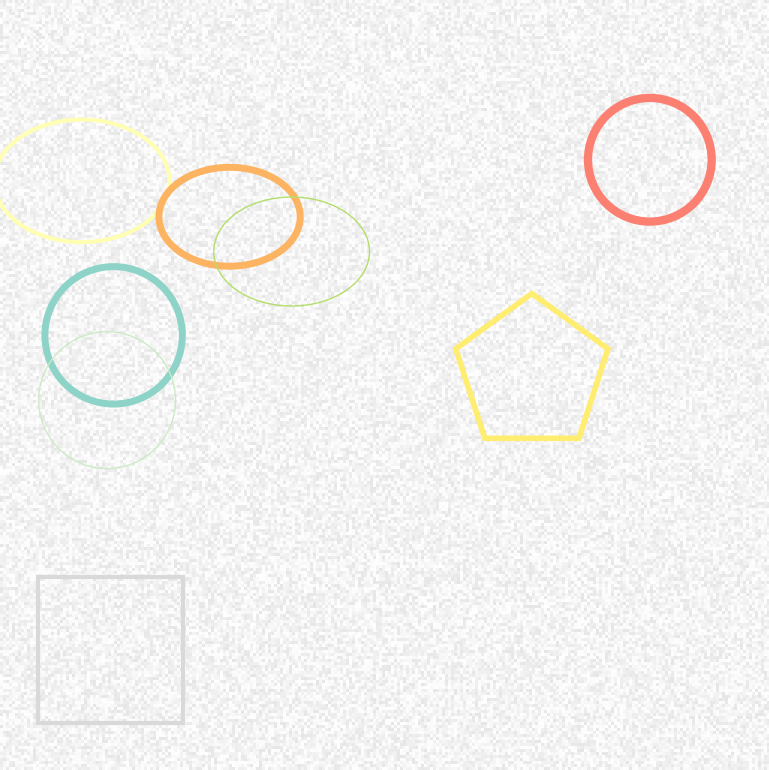[{"shape": "circle", "thickness": 2.5, "radius": 0.45, "center": [0.148, 0.565]}, {"shape": "oval", "thickness": 1.5, "radius": 0.57, "center": [0.106, 0.765]}, {"shape": "circle", "thickness": 3, "radius": 0.4, "center": [0.844, 0.793]}, {"shape": "oval", "thickness": 2.5, "radius": 0.46, "center": [0.298, 0.719]}, {"shape": "oval", "thickness": 0.5, "radius": 0.51, "center": [0.379, 0.673]}, {"shape": "square", "thickness": 1.5, "radius": 0.47, "center": [0.144, 0.156]}, {"shape": "circle", "thickness": 0.5, "radius": 0.44, "center": [0.139, 0.48]}, {"shape": "pentagon", "thickness": 2, "radius": 0.52, "center": [0.691, 0.515]}]